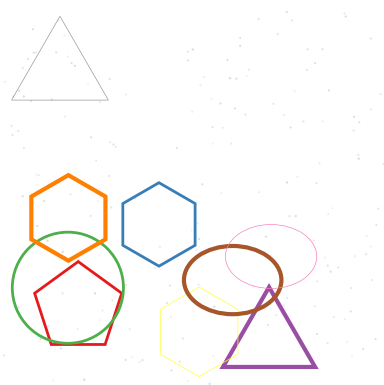[{"shape": "pentagon", "thickness": 2, "radius": 0.59, "center": [0.203, 0.201]}, {"shape": "hexagon", "thickness": 2, "radius": 0.54, "center": [0.413, 0.417]}, {"shape": "circle", "thickness": 2, "radius": 0.72, "center": [0.176, 0.253]}, {"shape": "triangle", "thickness": 3, "radius": 0.69, "center": [0.699, 0.116]}, {"shape": "hexagon", "thickness": 3, "radius": 0.56, "center": [0.178, 0.434]}, {"shape": "hexagon", "thickness": 0.5, "radius": 0.58, "center": [0.517, 0.138]}, {"shape": "oval", "thickness": 3, "radius": 0.63, "center": [0.604, 0.272]}, {"shape": "oval", "thickness": 0.5, "radius": 0.59, "center": [0.704, 0.334]}, {"shape": "triangle", "thickness": 0.5, "radius": 0.73, "center": [0.156, 0.813]}]